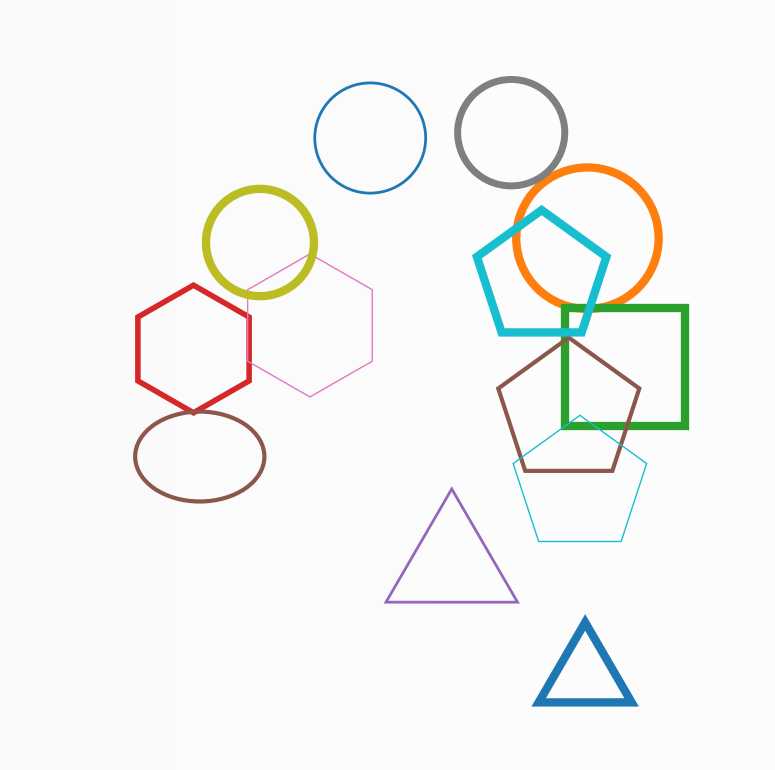[{"shape": "triangle", "thickness": 3, "radius": 0.35, "center": [0.755, 0.122]}, {"shape": "circle", "thickness": 1, "radius": 0.36, "center": [0.478, 0.821]}, {"shape": "circle", "thickness": 3, "radius": 0.46, "center": [0.758, 0.691]}, {"shape": "square", "thickness": 3, "radius": 0.38, "center": [0.806, 0.523]}, {"shape": "hexagon", "thickness": 2, "radius": 0.41, "center": [0.25, 0.547]}, {"shape": "triangle", "thickness": 1, "radius": 0.49, "center": [0.583, 0.267]}, {"shape": "pentagon", "thickness": 1.5, "radius": 0.48, "center": [0.734, 0.466]}, {"shape": "oval", "thickness": 1.5, "radius": 0.42, "center": [0.258, 0.407]}, {"shape": "hexagon", "thickness": 0.5, "radius": 0.46, "center": [0.4, 0.577]}, {"shape": "circle", "thickness": 2.5, "radius": 0.35, "center": [0.66, 0.828]}, {"shape": "circle", "thickness": 3, "radius": 0.35, "center": [0.335, 0.685]}, {"shape": "pentagon", "thickness": 0.5, "radius": 0.45, "center": [0.748, 0.37]}, {"shape": "pentagon", "thickness": 3, "radius": 0.44, "center": [0.699, 0.639]}]